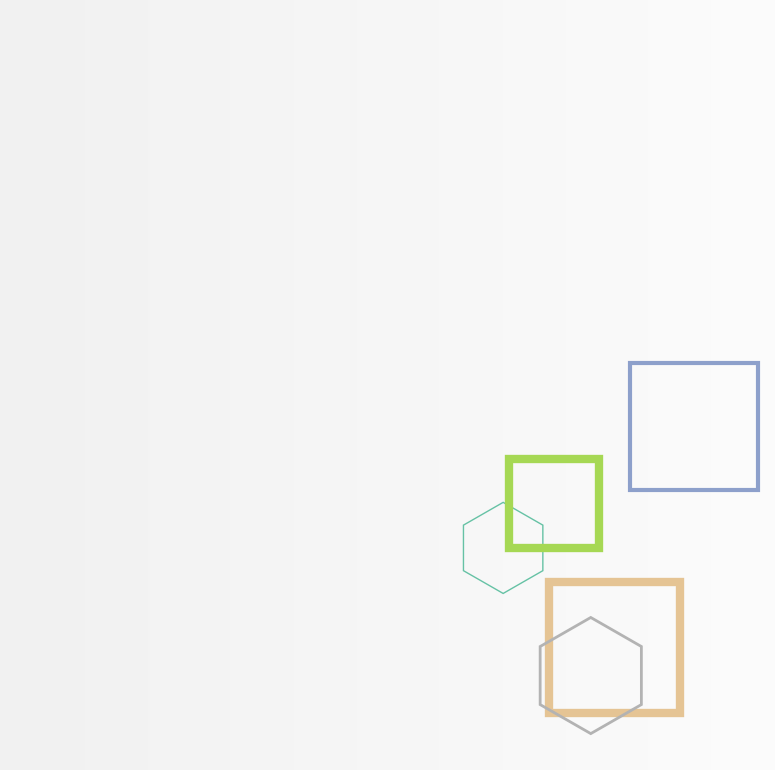[{"shape": "hexagon", "thickness": 0.5, "radius": 0.3, "center": [0.649, 0.288]}, {"shape": "square", "thickness": 1.5, "radius": 0.41, "center": [0.896, 0.446]}, {"shape": "square", "thickness": 3, "radius": 0.29, "center": [0.715, 0.346]}, {"shape": "square", "thickness": 3, "radius": 0.42, "center": [0.793, 0.159]}, {"shape": "hexagon", "thickness": 1, "radius": 0.38, "center": [0.762, 0.123]}]